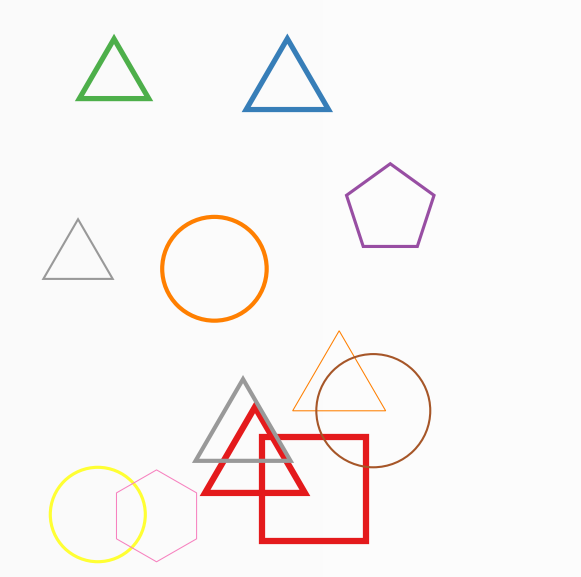[{"shape": "triangle", "thickness": 3, "radius": 0.5, "center": [0.439, 0.195]}, {"shape": "square", "thickness": 3, "radius": 0.45, "center": [0.541, 0.153]}, {"shape": "triangle", "thickness": 2.5, "radius": 0.41, "center": [0.494, 0.85]}, {"shape": "triangle", "thickness": 2.5, "radius": 0.34, "center": [0.196, 0.863]}, {"shape": "pentagon", "thickness": 1.5, "radius": 0.4, "center": [0.671, 0.636]}, {"shape": "circle", "thickness": 2, "radius": 0.45, "center": [0.369, 0.534]}, {"shape": "triangle", "thickness": 0.5, "radius": 0.46, "center": [0.584, 0.334]}, {"shape": "circle", "thickness": 1.5, "radius": 0.41, "center": [0.168, 0.108]}, {"shape": "circle", "thickness": 1, "radius": 0.49, "center": [0.642, 0.288]}, {"shape": "hexagon", "thickness": 0.5, "radius": 0.4, "center": [0.269, 0.106]}, {"shape": "triangle", "thickness": 2, "radius": 0.47, "center": [0.418, 0.248]}, {"shape": "triangle", "thickness": 1, "radius": 0.34, "center": [0.134, 0.551]}]